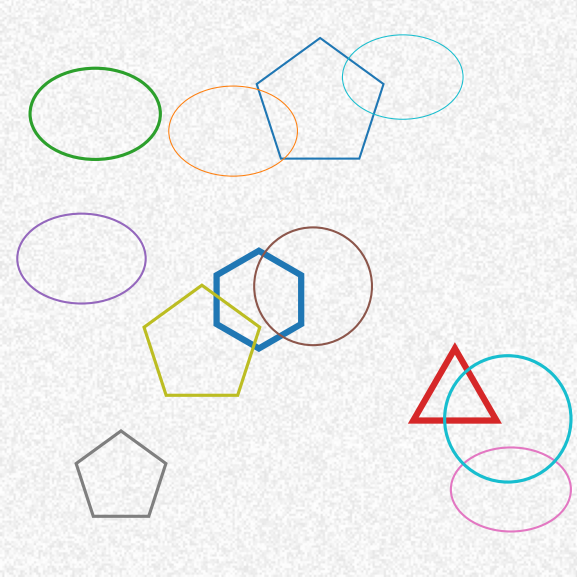[{"shape": "pentagon", "thickness": 1, "radius": 0.58, "center": [0.554, 0.818]}, {"shape": "hexagon", "thickness": 3, "radius": 0.42, "center": [0.448, 0.48]}, {"shape": "oval", "thickness": 0.5, "radius": 0.56, "center": [0.404, 0.772]}, {"shape": "oval", "thickness": 1.5, "radius": 0.56, "center": [0.165, 0.802]}, {"shape": "triangle", "thickness": 3, "radius": 0.42, "center": [0.788, 0.313]}, {"shape": "oval", "thickness": 1, "radius": 0.56, "center": [0.141, 0.551]}, {"shape": "circle", "thickness": 1, "radius": 0.51, "center": [0.542, 0.503]}, {"shape": "oval", "thickness": 1, "radius": 0.52, "center": [0.885, 0.152]}, {"shape": "pentagon", "thickness": 1.5, "radius": 0.41, "center": [0.21, 0.171]}, {"shape": "pentagon", "thickness": 1.5, "radius": 0.53, "center": [0.35, 0.4]}, {"shape": "oval", "thickness": 0.5, "radius": 0.52, "center": [0.697, 0.866]}, {"shape": "circle", "thickness": 1.5, "radius": 0.55, "center": [0.879, 0.274]}]